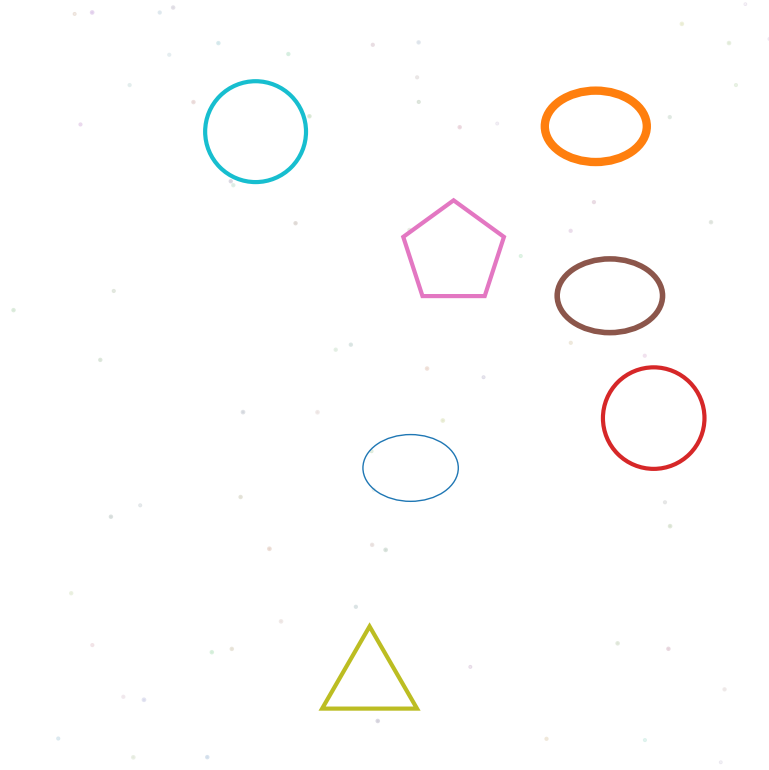[{"shape": "oval", "thickness": 0.5, "radius": 0.31, "center": [0.533, 0.392]}, {"shape": "oval", "thickness": 3, "radius": 0.33, "center": [0.774, 0.836]}, {"shape": "circle", "thickness": 1.5, "radius": 0.33, "center": [0.849, 0.457]}, {"shape": "oval", "thickness": 2, "radius": 0.34, "center": [0.792, 0.616]}, {"shape": "pentagon", "thickness": 1.5, "radius": 0.34, "center": [0.589, 0.671]}, {"shape": "triangle", "thickness": 1.5, "radius": 0.36, "center": [0.48, 0.115]}, {"shape": "circle", "thickness": 1.5, "radius": 0.33, "center": [0.332, 0.829]}]